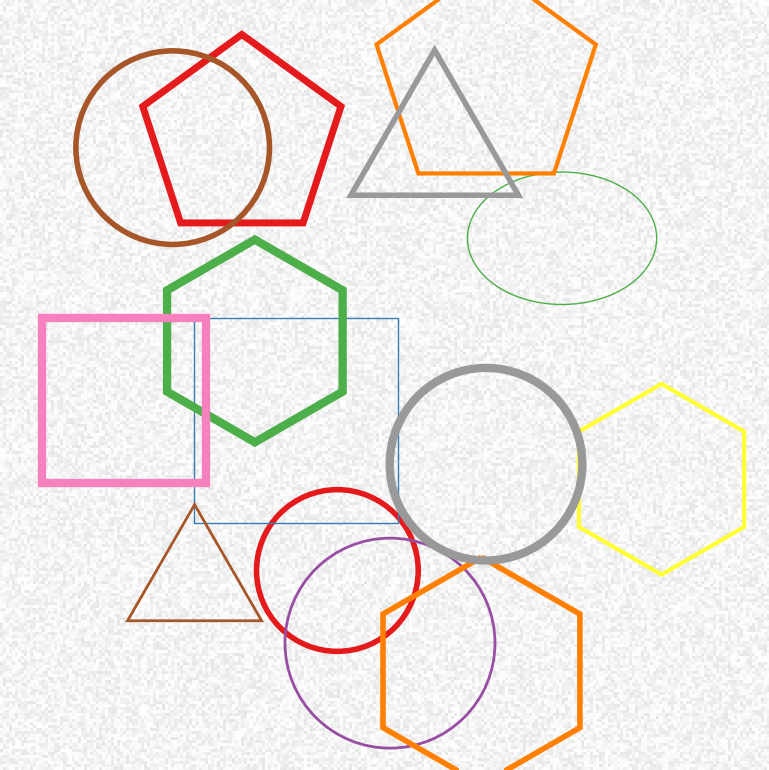[{"shape": "circle", "thickness": 2, "radius": 0.53, "center": [0.438, 0.259]}, {"shape": "pentagon", "thickness": 2.5, "radius": 0.68, "center": [0.314, 0.82]}, {"shape": "square", "thickness": 0.5, "radius": 0.66, "center": [0.384, 0.454]}, {"shape": "hexagon", "thickness": 3, "radius": 0.66, "center": [0.331, 0.557]}, {"shape": "oval", "thickness": 0.5, "radius": 0.61, "center": [0.73, 0.691]}, {"shape": "circle", "thickness": 1, "radius": 0.68, "center": [0.506, 0.165]}, {"shape": "pentagon", "thickness": 1.5, "radius": 0.75, "center": [0.631, 0.896]}, {"shape": "hexagon", "thickness": 2, "radius": 0.74, "center": [0.625, 0.129]}, {"shape": "hexagon", "thickness": 1.5, "radius": 0.62, "center": [0.859, 0.378]}, {"shape": "triangle", "thickness": 1, "radius": 0.5, "center": [0.253, 0.244]}, {"shape": "circle", "thickness": 2, "radius": 0.63, "center": [0.224, 0.808]}, {"shape": "square", "thickness": 3, "radius": 0.53, "center": [0.161, 0.48]}, {"shape": "circle", "thickness": 3, "radius": 0.63, "center": [0.631, 0.397]}, {"shape": "triangle", "thickness": 2, "radius": 0.63, "center": [0.564, 0.809]}]